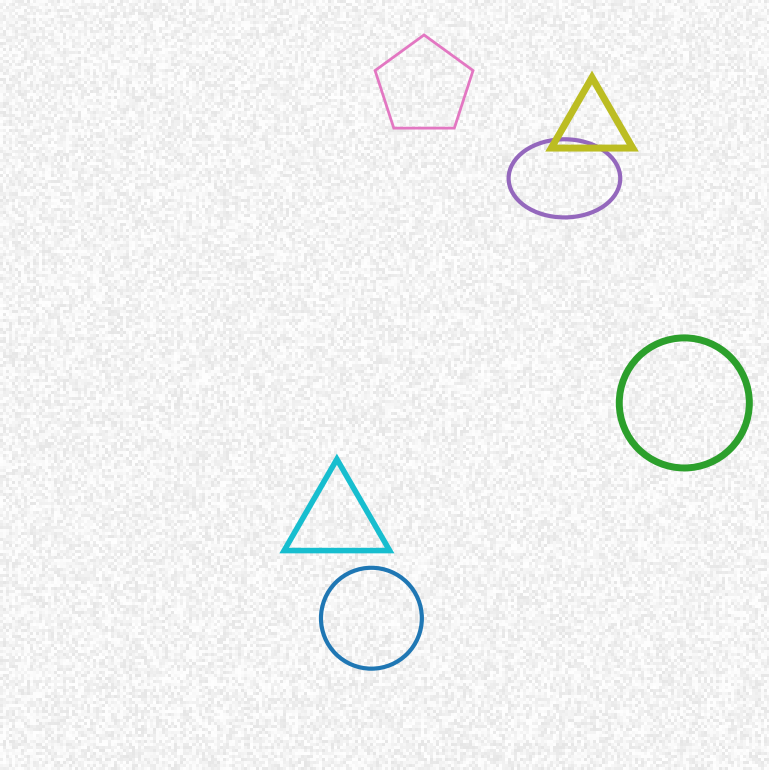[{"shape": "circle", "thickness": 1.5, "radius": 0.33, "center": [0.482, 0.197]}, {"shape": "circle", "thickness": 2.5, "radius": 0.42, "center": [0.889, 0.477]}, {"shape": "oval", "thickness": 1.5, "radius": 0.36, "center": [0.733, 0.768]}, {"shape": "pentagon", "thickness": 1, "radius": 0.33, "center": [0.551, 0.888]}, {"shape": "triangle", "thickness": 2.5, "radius": 0.31, "center": [0.769, 0.838]}, {"shape": "triangle", "thickness": 2, "radius": 0.4, "center": [0.438, 0.325]}]